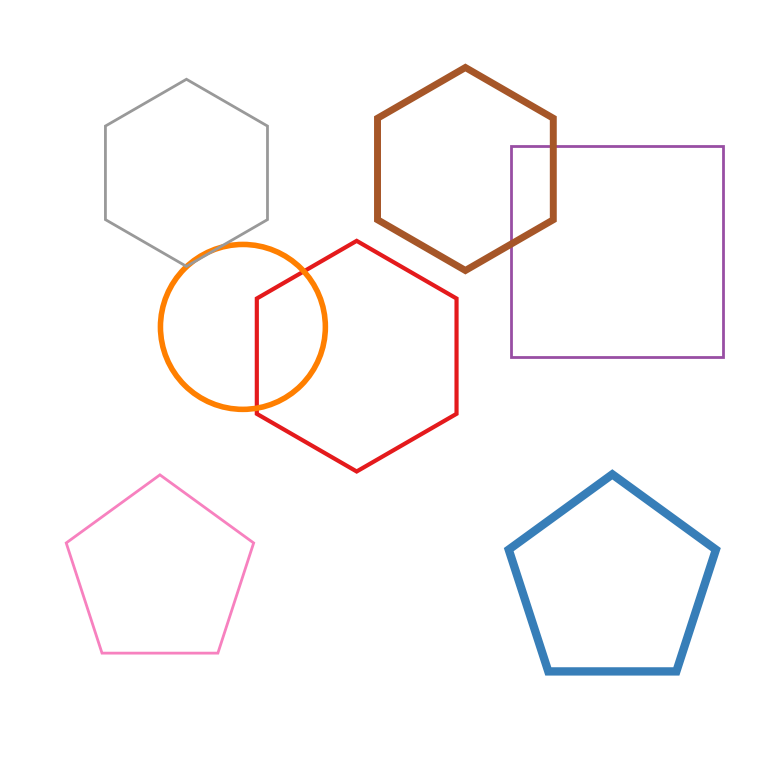[{"shape": "hexagon", "thickness": 1.5, "radius": 0.75, "center": [0.463, 0.537]}, {"shape": "pentagon", "thickness": 3, "radius": 0.71, "center": [0.795, 0.242]}, {"shape": "square", "thickness": 1, "radius": 0.69, "center": [0.801, 0.673]}, {"shape": "circle", "thickness": 2, "radius": 0.54, "center": [0.315, 0.575]}, {"shape": "hexagon", "thickness": 2.5, "radius": 0.66, "center": [0.604, 0.781]}, {"shape": "pentagon", "thickness": 1, "radius": 0.64, "center": [0.208, 0.255]}, {"shape": "hexagon", "thickness": 1, "radius": 0.61, "center": [0.242, 0.776]}]